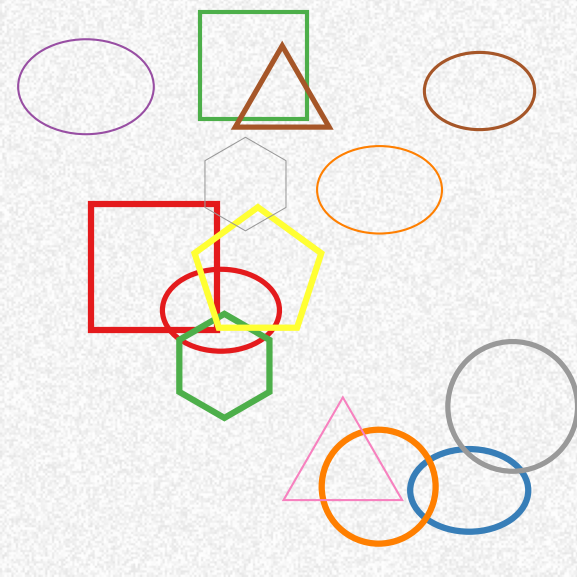[{"shape": "square", "thickness": 3, "radius": 0.54, "center": [0.266, 0.537]}, {"shape": "oval", "thickness": 2.5, "radius": 0.51, "center": [0.383, 0.462]}, {"shape": "oval", "thickness": 3, "radius": 0.51, "center": [0.812, 0.15]}, {"shape": "square", "thickness": 2, "radius": 0.46, "center": [0.438, 0.885]}, {"shape": "hexagon", "thickness": 3, "radius": 0.45, "center": [0.389, 0.366]}, {"shape": "oval", "thickness": 1, "radius": 0.59, "center": [0.149, 0.849]}, {"shape": "circle", "thickness": 3, "radius": 0.49, "center": [0.656, 0.156]}, {"shape": "oval", "thickness": 1, "radius": 0.54, "center": [0.657, 0.67]}, {"shape": "pentagon", "thickness": 3, "radius": 0.58, "center": [0.447, 0.525]}, {"shape": "oval", "thickness": 1.5, "radius": 0.48, "center": [0.83, 0.842]}, {"shape": "triangle", "thickness": 2.5, "radius": 0.47, "center": [0.489, 0.826]}, {"shape": "triangle", "thickness": 1, "radius": 0.59, "center": [0.594, 0.192]}, {"shape": "circle", "thickness": 2.5, "radius": 0.56, "center": [0.888, 0.295]}, {"shape": "hexagon", "thickness": 0.5, "radius": 0.41, "center": [0.425, 0.68]}]